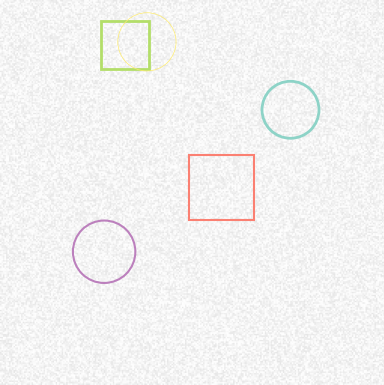[{"shape": "circle", "thickness": 2, "radius": 0.37, "center": [0.755, 0.715]}, {"shape": "square", "thickness": 1.5, "radius": 0.42, "center": [0.575, 0.513]}, {"shape": "square", "thickness": 2, "radius": 0.31, "center": [0.325, 0.882]}, {"shape": "circle", "thickness": 1.5, "radius": 0.41, "center": [0.271, 0.346]}, {"shape": "circle", "thickness": 0.5, "radius": 0.38, "center": [0.382, 0.891]}]